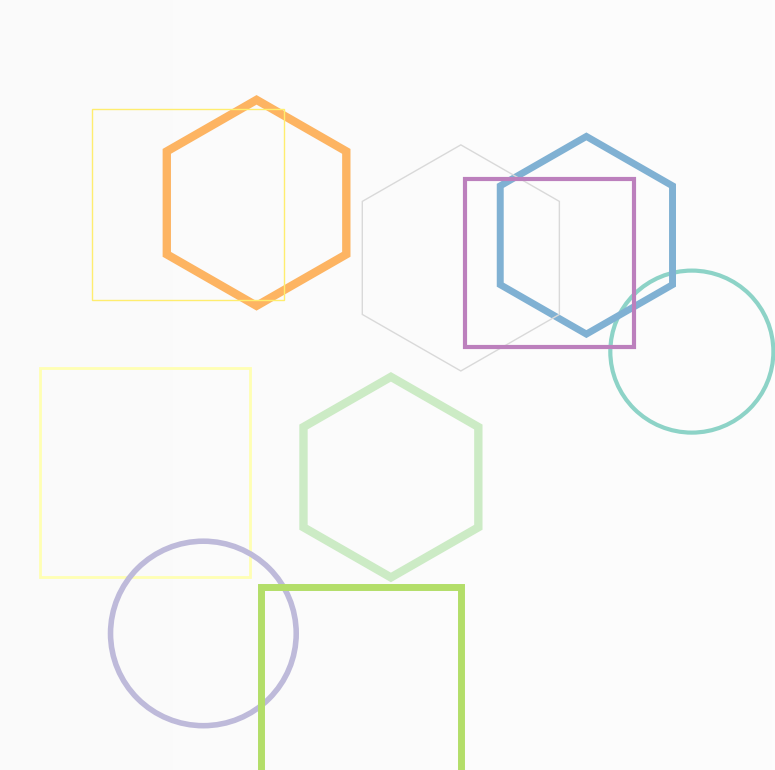[{"shape": "circle", "thickness": 1.5, "radius": 0.53, "center": [0.893, 0.543]}, {"shape": "square", "thickness": 1, "radius": 0.68, "center": [0.187, 0.386]}, {"shape": "circle", "thickness": 2, "radius": 0.6, "center": [0.262, 0.177]}, {"shape": "hexagon", "thickness": 2.5, "radius": 0.64, "center": [0.757, 0.694]}, {"shape": "hexagon", "thickness": 3, "radius": 0.67, "center": [0.331, 0.737]}, {"shape": "square", "thickness": 2.5, "radius": 0.65, "center": [0.466, 0.109]}, {"shape": "hexagon", "thickness": 0.5, "radius": 0.73, "center": [0.595, 0.665]}, {"shape": "square", "thickness": 1.5, "radius": 0.55, "center": [0.709, 0.658]}, {"shape": "hexagon", "thickness": 3, "radius": 0.65, "center": [0.504, 0.38]}, {"shape": "square", "thickness": 0.5, "radius": 0.62, "center": [0.243, 0.734]}]